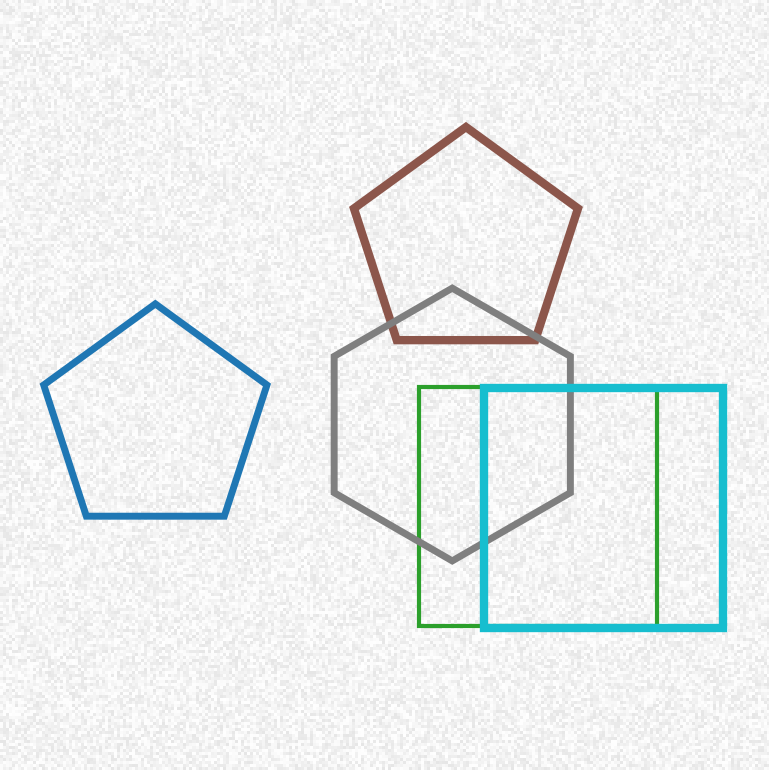[{"shape": "pentagon", "thickness": 2.5, "radius": 0.76, "center": [0.202, 0.453]}, {"shape": "square", "thickness": 1.5, "radius": 0.78, "center": [0.699, 0.343]}, {"shape": "pentagon", "thickness": 3, "radius": 0.76, "center": [0.605, 0.682]}, {"shape": "hexagon", "thickness": 2.5, "radius": 0.89, "center": [0.587, 0.449]}, {"shape": "square", "thickness": 3, "radius": 0.78, "center": [0.784, 0.34]}]